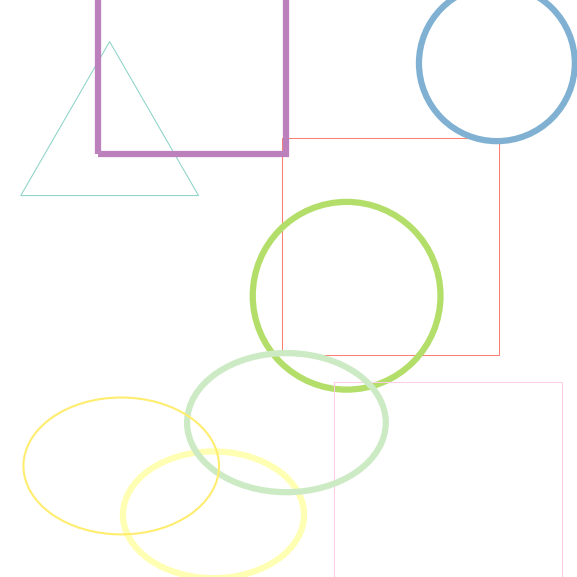[{"shape": "triangle", "thickness": 0.5, "radius": 0.89, "center": [0.19, 0.749]}, {"shape": "oval", "thickness": 3, "radius": 0.78, "center": [0.37, 0.108]}, {"shape": "square", "thickness": 0.5, "radius": 0.94, "center": [0.676, 0.572]}, {"shape": "circle", "thickness": 3, "radius": 0.67, "center": [0.86, 0.89]}, {"shape": "circle", "thickness": 3, "radius": 0.81, "center": [0.6, 0.487]}, {"shape": "square", "thickness": 0.5, "radius": 0.99, "center": [0.776, 0.14]}, {"shape": "square", "thickness": 3, "radius": 0.81, "center": [0.332, 0.896]}, {"shape": "oval", "thickness": 3, "radius": 0.86, "center": [0.496, 0.267]}, {"shape": "oval", "thickness": 1, "radius": 0.85, "center": [0.21, 0.192]}]